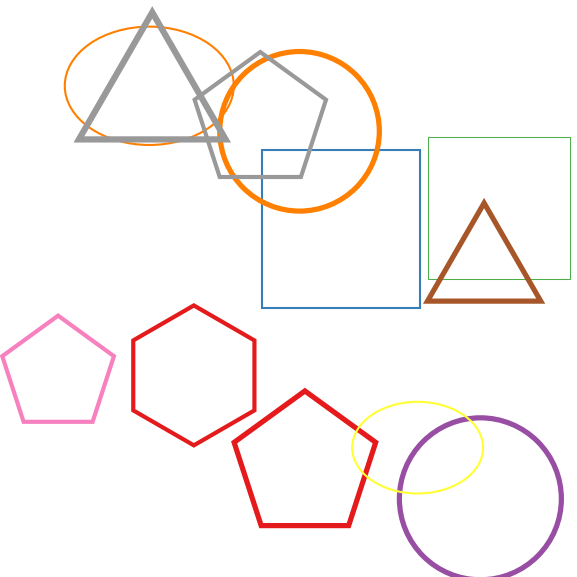[{"shape": "hexagon", "thickness": 2, "radius": 0.61, "center": [0.336, 0.349]}, {"shape": "pentagon", "thickness": 2.5, "radius": 0.64, "center": [0.528, 0.193]}, {"shape": "square", "thickness": 1, "radius": 0.69, "center": [0.591, 0.603]}, {"shape": "square", "thickness": 0.5, "radius": 0.61, "center": [0.864, 0.64]}, {"shape": "circle", "thickness": 2.5, "radius": 0.7, "center": [0.832, 0.135]}, {"shape": "oval", "thickness": 1, "radius": 0.73, "center": [0.259, 0.851]}, {"shape": "circle", "thickness": 2.5, "radius": 0.69, "center": [0.519, 0.772]}, {"shape": "oval", "thickness": 1, "radius": 0.57, "center": [0.723, 0.224]}, {"shape": "triangle", "thickness": 2.5, "radius": 0.57, "center": [0.838, 0.534]}, {"shape": "pentagon", "thickness": 2, "radius": 0.51, "center": [0.101, 0.351]}, {"shape": "triangle", "thickness": 3, "radius": 0.73, "center": [0.264, 0.831]}, {"shape": "pentagon", "thickness": 2, "radius": 0.6, "center": [0.451, 0.789]}]